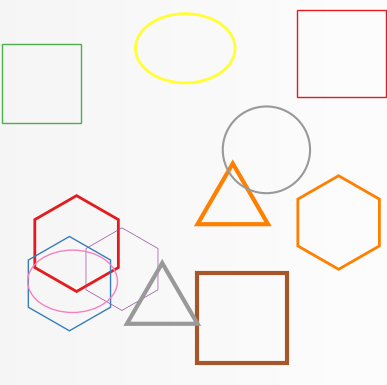[{"shape": "hexagon", "thickness": 2, "radius": 0.62, "center": [0.198, 0.367]}, {"shape": "square", "thickness": 1, "radius": 0.57, "center": [0.882, 0.861]}, {"shape": "hexagon", "thickness": 1, "radius": 0.61, "center": [0.179, 0.263]}, {"shape": "square", "thickness": 1, "radius": 0.51, "center": [0.106, 0.784]}, {"shape": "hexagon", "thickness": 0.5, "radius": 0.54, "center": [0.315, 0.301]}, {"shape": "triangle", "thickness": 3, "radius": 0.53, "center": [0.601, 0.47]}, {"shape": "hexagon", "thickness": 2, "radius": 0.61, "center": [0.874, 0.422]}, {"shape": "oval", "thickness": 2, "radius": 0.64, "center": [0.478, 0.875]}, {"shape": "square", "thickness": 3, "radius": 0.58, "center": [0.624, 0.175]}, {"shape": "oval", "thickness": 1, "radius": 0.58, "center": [0.187, 0.269]}, {"shape": "circle", "thickness": 1.5, "radius": 0.56, "center": [0.688, 0.611]}, {"shape": "triangle", "thickness": 3, "radius": 0.53, "center": [0.419, 0.212]}]